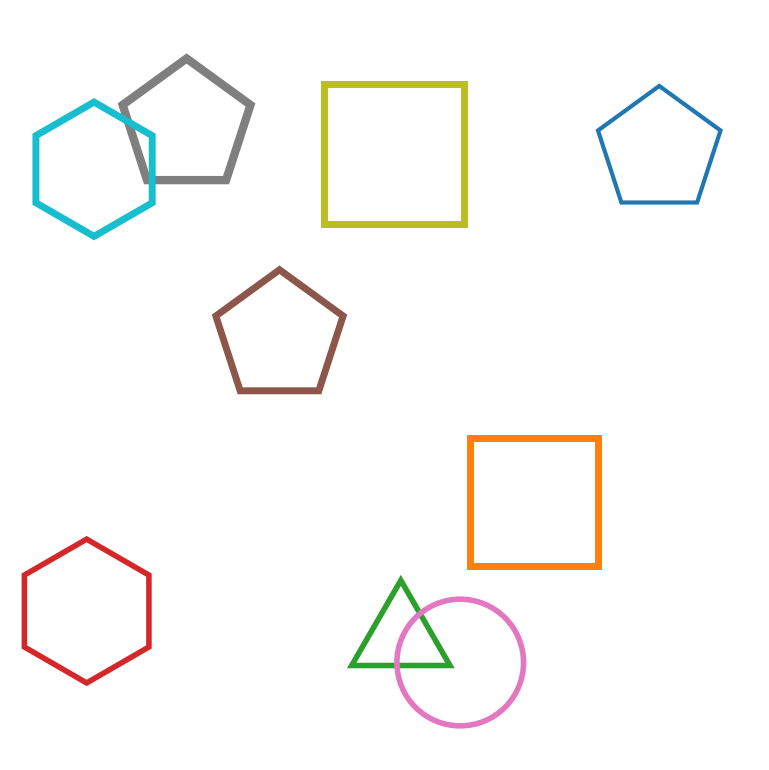[{"shape": "pentagon", "thickness": 1.5, "radius": 0.42, "center": [0.856, 0.805]}, {"shape": "square", "thickness": 2.5, "radius": 0.42, "center": [0.693, 0.348]}, {"shape": "triangle", "thickness": 2, "radius": 0.37, "center": [0.521, 0.173]}, {"shape": "hexagon", "thickness": 2, "radius": 0.47, "center": [0.113, 0.206]}, {"shape": "pentagon", "thickness": 2.5, "radius": 0.43, "center": [0.363, 0.563]}, {"shape": "circle", "thickness": 2, "radius": 0.41, "center": [0.598, 0.14]}, {"shape": "pentagon", "thickness": 3, "radius": 0.44, "center": [0.242, 0.837]}, {"shape": "square", "thickness": 2.5, "radius": 0.45, "center": [0.512, 0.8]}, {"shape": "hexagon", "thickness": 2.5, "radius": 0.44, "center": [0.122, 0.78]}]